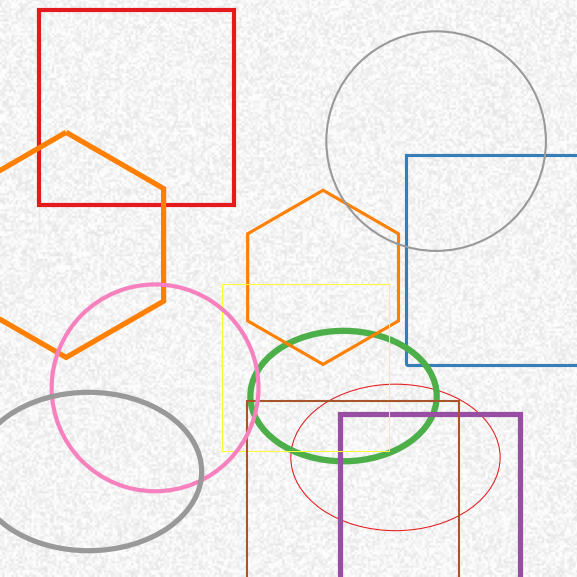[{"shape": "oval", "thickness": 0.5, "radius": 0.91, "center": [0.685, 0.207]}, {"shape": "square", "thickness": 2, "radius": 0.84, "center": [0.237, 0.813]}, {"shape": "square", "thickness": 1.5, "radius": 0.91, "center": [0.886, 0.55]}, {"shape": "oval", "thickness": 3, "radius": 0.81, "center": [0.595, 0.313]}, {"shape": "square", "thickness": 2.5, "radius": 0.78, "center": [0.744, 0.127]}, {"shape": "hexagon", "thickness": 1.5, "radius": 0.75, "center": [0.559, 0.519]}, {"shape": "hexagon", "thickness": 2.5, "radius": 0.97, "center": [0.114, 0.575]}, {"shape": "square", "thickness": 0.5, "radius": 0.72, "center": [0.529, 0.362]}, {"shape": "square", "thickness": 1, "radius": 0.92, "center": [0.612, 0.122]}, {"shape": "circle", "thickness": 2, "radius": 0.9, "center": [0.269, 0.328]}, {"shape": "oval", "thickness": 2.5, "radius": 0.98, "center": [0.153, 0.183]}, {"shape": "circle", "thickness": 1, "radius": 0.95, "center": [0.755, 0.755]}]